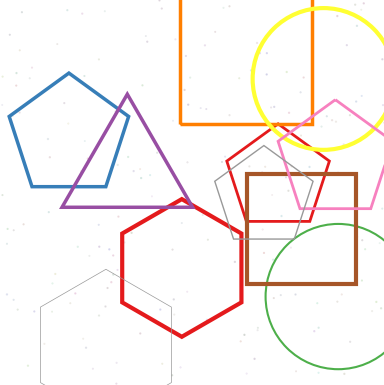[{"shape": "hexagon", "thickness": 3, "radius": 0.89, "center": [0.472, 0.304]}, {"shape": "pentagon", "thickness": 2, "radius": 0.7, "center": [0.722, 0.538]}, {"shape": "pentagon", "thickness": 2.5, "radius": 0.82, "center": [0.179, 0.647]}, {"shape": "circle", "thickness": 1.5, "radius": 0.94, "center": [0.878, 0.23]}, {"shape": "triangle", "thickness": 2.5, "radius": 0.98, "center": [0.331, 0.56]}, {"shape": "square", "thickness": 2.5, "radius": 0.85, "center": [0.639, 0.849]}, {"shape": "circle", "thickness": 3, "radius": 0.92, "center": [0.84, 0.795]}, {"shape": "square", "thickness": 3, "radius": 0.71, "center": [0.783, 0.405]}, {"shape": "pentagon", "thickness": 2, "radius": 0.78, "center": [0.871, 0.585]}, {"shape": "hexagon", "thickness": 0.5, "radius": 0.98, "center": [0.275, 0.104]}, {"shape": "pentagon", "thickness": 1, "radius": 0.67, "center": [0.685, 0.488]}]